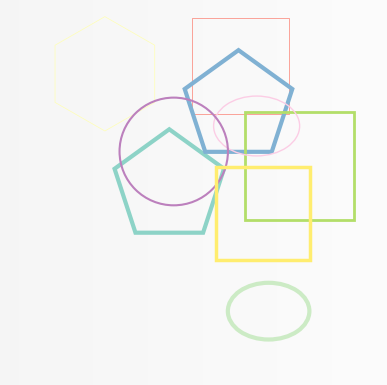[{"shape": "pentagon", "thickness": 3, "radius": 0.74, "center": [0.437, 0.516]}, {"shape": "hexagon", "thickness": 0.5, "radius": 0.74, "center": [0.271, 0.808]}, {"shape": "square", "thickness": 0.5, "radius": 0.63, "center": [0.62, 0.829]}, {"shape": "pentagon", "thickness": 3, "radius": 0.73, "center": [0.615, 0.724]}, {"shape": "square", "thickness": 2, "radius": 0.7, "center": [0.773, 0.568]}, {"shape": "oval", "thickness": 1, "radius": 0.56, "center": [0.662, 0.673]}, {"shape": "circle", "thickness": 1.5, "radius": 0.7, "center": [0.448, 0.607]}, {"shape": "oval", "thickness": 3, "radius": 0.53, "center": [0.693, 0.192]}, {"shape": "square", "thickness": 2.5, "radius": 0.61, "center": [0.679, 0.445]}]